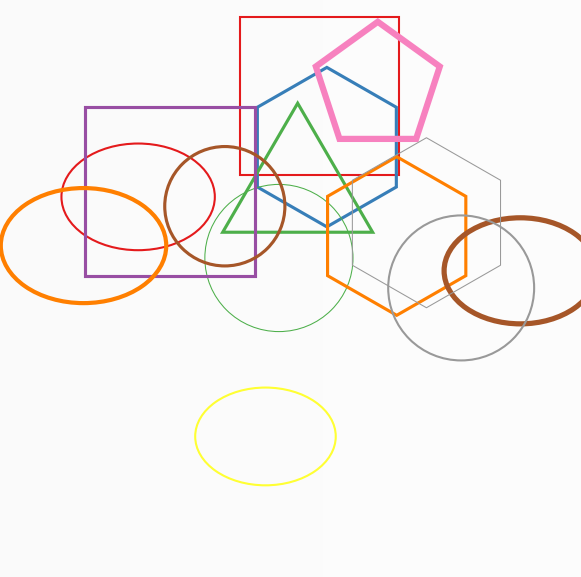[{"shape": "oval", "thickness": 1, "radius": 0.66, "center": [0.238, 0.658]}, {"shape": "square", "thickness": 1, "radius": 0.68, "center": [0.55, 0.832]}, {"shape": "hexagon", "thickness": 1.5, "radius": 0.69, "center": [0.562, 0.744]}, {"shape": "circle", "thickness": 0.5, "radius": 0.64, "center": [0.48, 0.552]}, {"shape": "triangle", "thickness": 1.5, "radius": 0.74, "center": [0.512, 0.671]}, {"shape": "square", "thickness": 1.5, "radius": 0.73, "center": [0.292, 0.668]}, {"shape": "oval", "thickness": 2, "radius": 0.71, "center": [0.144, 0.574]}, {"shape": "hexagon", "thickness": 1.5, "radius": 0.69, "center": [0.682, 0.59]}, {"shape": "oval", "thickness": 1, "radius": 0.6, "center": [0.457, 0.243]}, {"shape": "circle", "thickness": 1.5, "radius": 0.52, "center": [0.387, 0.642]}, {"shape": "oval", "thickness": 2.5, "radius": 0.66, "center": [0.895, 0.53]}, {"shape": "pentagon", "thickness": 3, "radius": 0.56, "center": [0.65, 0.849]}, {"shape": "hexagon", "thickness": 0.5, "radius": 0.74, "center": [0.734, 0.613]}, {"shape": "circle", "thickness": 1, "radius": 0.63, "center": [0.793, 0.501]}]